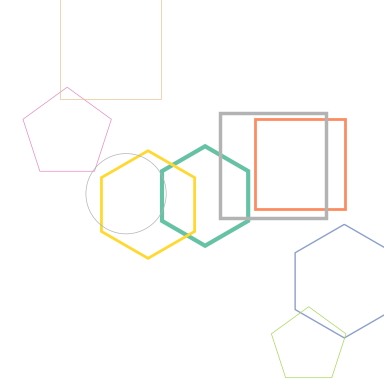[{"shape": "hexagon", "thickness": 3, "radius": 0.65, "center": [0.533, 0.491]}, {"shape": "square", "thickness": 2, "radius": 0.59, "center": [0.779, 0.574]}, {"shape": "hexagon", "thickness": 1, "radius": 0.74, "center": [0.894, 0.27]}, {"shape": "pentagon", "thickness": 0.5, "radius": 0.6, "center": [0.174, 0.653]}, {"shape": "pentagon", "thickness": 0.5, "radius": 0.51, "center": [0.802, 0.101]}, {"shape": "hexagon", "thickness": 2, "radius": 0.7, "center": [0.385, 0.469]}, {"shape": "square", "thickness": 0.5, "radius": 0.65, "center": [0.286, 0.873]}, {"shape": "circle", "thickness": 0.5, "radius": 0.52, "center": [0.327, 0.497]}, {"shape": "square", "thickness": 2.5, "radius": 0.69, "center": [0.709, 0.57]}]